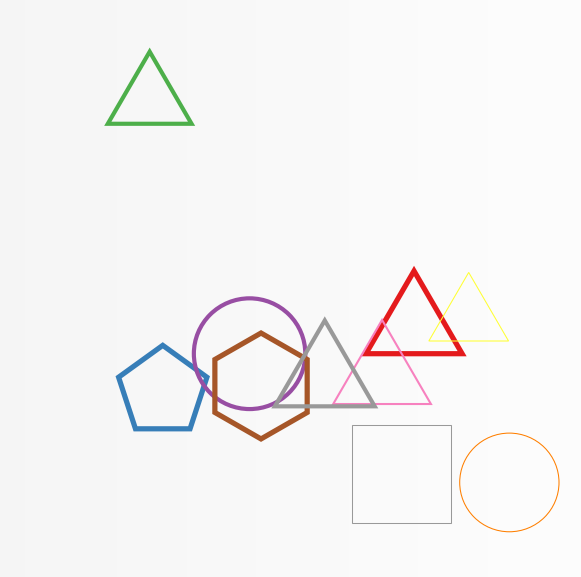[{"shape": "triangle", "thickness": 2.5, "radius": 0.48, "center": [0.712, 0.434]}, {"shape": "pentagon", "thickness": 2.5, "radius": 0.4, "center": [0.28, 0.321]}, {"shape": "triangle", "thickness": 2, "radius": 0.42, "center": [0.258, 0.826]}, {"shape": "circle", "thickness": 2, "radius": 0.48, "center": [0.429, 0.387]}, {"shape": "circle", "thickness": 0.5, "radius": 0.43, "center": [0.876, 0.164]}, {"shape": "triangle", "thickness": 0.5, "radius": 0.4, "center": [0.806, 0.448]}, {"shape": "hexagon", "thickness": 2.5, "radius": 0.46, "center": [0.449, 0.331]}, {"shape": "triangle", "thickness": 1, "radius": 0.49, "center": [0.657, 0.348]}, {"shape": "square", "thickness": 0.5, "radius": 0.42, "center": [0.691, 0.179]}, {"shape": "triangle", "thickness": 2, "radius": 0.5, "center": [0.559, 0.345]}]